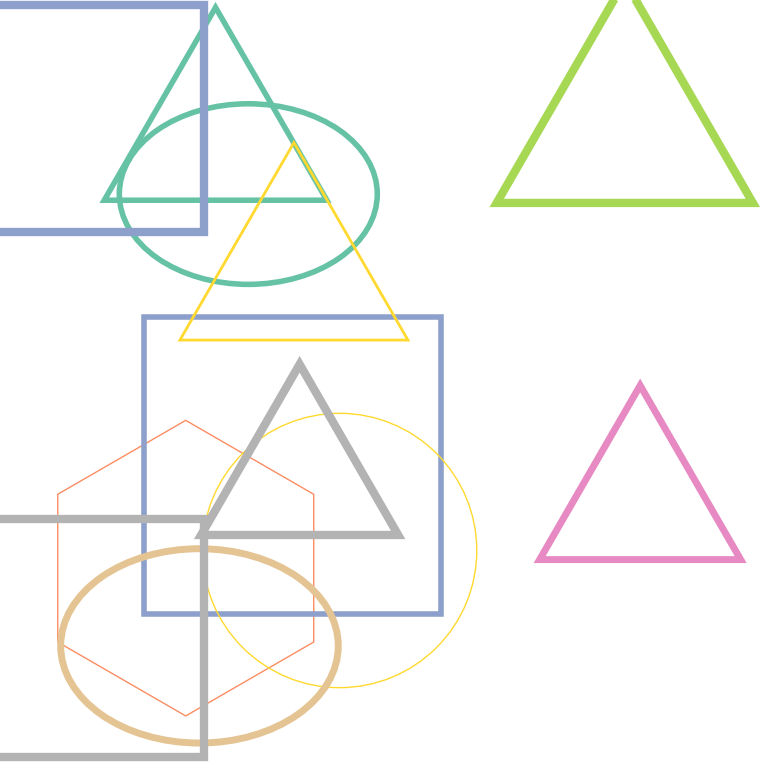[{"shape": "triangle", "thickness": 2, "radius": 0.83, "center": [0.28, 0.823]}, {"shape": "oval", "thickness": 2, "radius": 0.84, "center": [0.322, 0.748]}, {"shape": "hexagon", "thickness": 0.5, "radius": 0.96, "center": [0.241, 0.262]}, {"shape": "square", "thickness": 3, "radius": 0.74, "center": [0.117, 0.846]}, {"shape": "square", "thickness": 2, "radius": 0.96, "center": [0.38, 0.396]}, {"shape": "triangle", "thickness": 2.5, "radius": 0.75, "center": [0.831, 0.349]}, {"shape": "triangle", "thickness": 3, "radius": 0.96, "center": [0.811, 0.832]}, {"shape": "triangle", "thickness": 1, "radius": 0.85, "center": [0.382, 0.644]}, {"shape": "circle", "thickness": 0.5, "radius": 0.89, "center": [0.441, 0.285]}, {"shape": "oval", "thickness": 2.5, "radius": 0.9, "center": [0.259, 0.161]}, {"shape": "square", "thickness": 3, "radius": 0.77, "center": [0.111, 0.172]}, {"shape": "triangle", "thickness": 3, "radius": 0.74, "center": [0.389, 0.379]}]